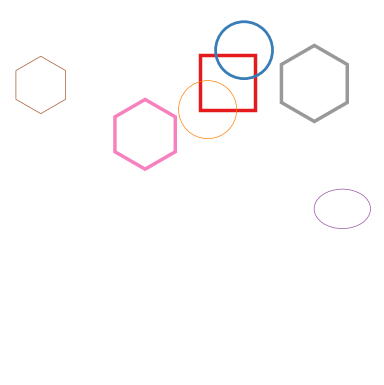[{"shape": "square", "thickness": 2.5, "radius": 0.36, "center": [0.591, 0.786]}, {"shape": "circle", "thickness": 2, "radius": 0.37, "center": [0.634, 0.87]}, {"shape": "oval", "thickness": 0.5, "radius": 0.37, "center": [0.889, 0.458]}, {"shape": "circle", "thickness": 0.5, "radius": 0.38, "center": [0.539, 0.715]}, {"shape": "hexagon", "thickness": 0.5, "radius": 0.37, "center": [0.106, 0.779]}, {"shape": "hexagon", "thickness": 2.5, "radius": 0.45, "center": [0.377, 0.651]}, {"shape": "hexagon", "thickness": 2.5, "radius": 0.49, "center": [0.816, 0.783]}]